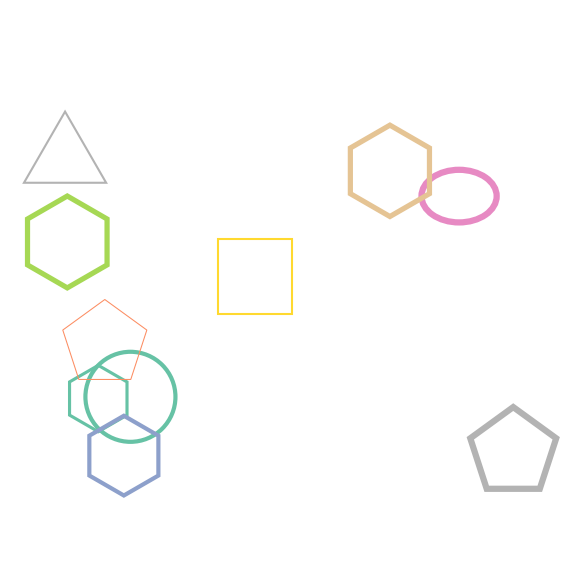[{"shape": "circle", "thickness": 2, "radius": 0.39, "center": [0.226, 0.312]}, {"shape": "hexagon", "thickness": 1.5, "radius": 0.29, "center": [0.17, 0.309]}, {"shape": "pentagon", "thickness": 0.5, "radius": 0.38, "center": [0.181, 0.404]}, {"shape": "hexagon", "thickness": 2, "radius": 0.35, "center": [0.214, 0.21]}, {"shape": "oval", "thickness": 3, "radius": 0.33, "center": [0.795, 0.66]}, {"shape": "hexagon", "thickness": 2.5, "radius": 0.4, "center": [0.117, 0.58]}, {"shape": "square", "thickness": 1, "radius": 0.32, "center": [0.441, 0.52]}, {"shape": "hexagon", "thickness": 2.5, "radius": 0.4, "center": [0.675, 0.703]}, {"shape": "pentagon", "thickness": 3, "radius": 0.39, "center": [0.889, 0.216]}, {"shape": "triangle", "thickness": 1, "radius": 0.41, "center": [0.113, 0.724]}]